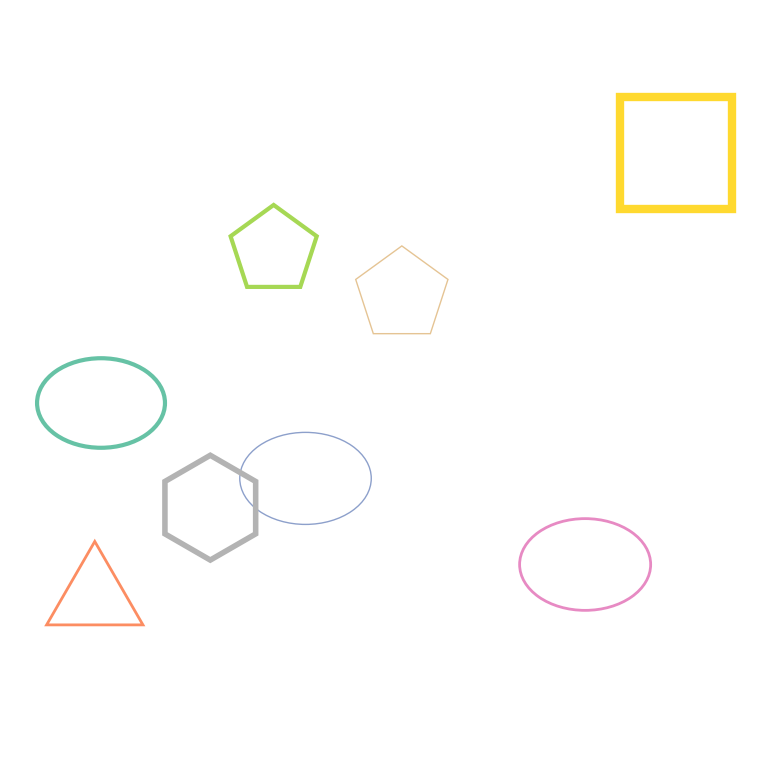[{"shape": "oval", "thickness": 1.5, "radius": 0.42, "center": [0.131, 0.477]}, {"shape": "triangle", "thickness": 1, "radius": 0.36, "center": [0.123, 0.225]}, {"shape": "oval", "thickness": 0.5, "radius": 0.43, "center": [0.397, 0.379]}, {"shape": "oval", "thickness": 1, "radius": 0.43, "center": [0.76, 0.267]}, {"shape": "pentagon", "thickness": 1.5, "radius": 0.29, "center": [0.355, 0.675]}, {"shape": "square", "thickness": 3, "radius": 0.36, "center": [0.878, 0.801]}, {"shape": "pentagon", "thickness": 0.5, "radius": 0.31, "center": [0.522, 0.618]}, {"shape": "hexagon", "thickness": 2, "radius": 0.34, "center": [0.273, 0.341]}]